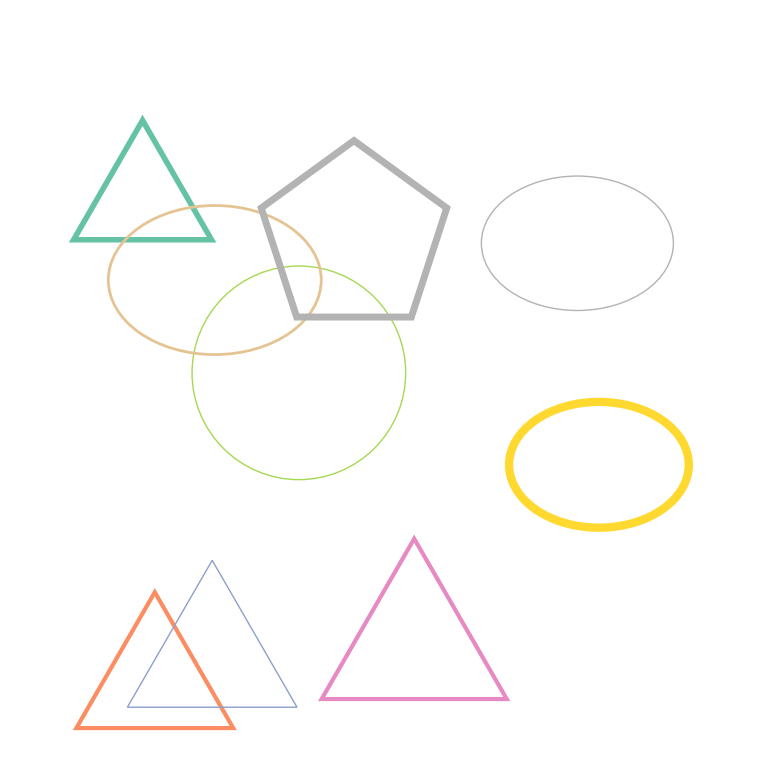[{"shape": "triangle", "thickness": 2, "radius": 0.52, "center": [0.185, 0.74]}, {"shape": "triangle", "thickness": 1.5, "radius": 0.59, "center": [0.201, 0.113]}, {"shape": "triangle", "thickness": 0.5, "radius": 0.64, "center": [0.276, 0.145]}, {"shape": "triangle", "thickness": 1.5, "radius": 0.69, "center": [0.538, 0.162]}, {"shape": "circle", "thickness": 0.5, "radius": 0.69, "center": [0.388, 0.516]}, {"shape": "oval", "thickness": 3, "radius": 0.58, "center": [0.778, 0.396]}, {"shape": "oval", "thickness": 1, "radius": 0.69, "center": [0.279, 0.636]}, {"shape": "oval", "thickness": 0.5, "radius": 0.62, "center": [0.75, 0.684]}, {"shape": "pentagon", "thickness": 2.5, "radius": 0.63, "center": [0.46, 0.691]}]